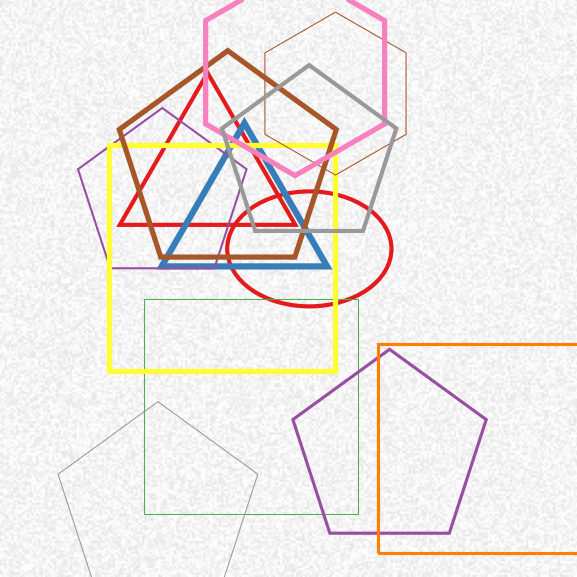[{"shape": "oval", "thickness": 2, "radius": 0.71, "center": [0.536, 0.568]}, {"shape": "triangle", "thickness": 2, "radius": 0.88, "center": [0.359, 0.698]}, {"shape": "triangle", "thickness": 3, "radius": 0.83, "center": [0.423, 0.621]}, {"shape": "square", "thickness": 0.5, "radius": 0.93, "center": [0.435, 0.295]}, {"shape": "pentagon", "thickness": 1.5, "radius": 0.88, "center": [0.675, 0.218]}, {"shape": "pentagon", "thickness": 1, "radius": 0.77, "center": [0.281, 0.659]}, {"shape": "square", "thickness": 1.5, "radius": 0.9, "center": [0.835, 0.223]}, {"shape": "square", "thickness": 2.5, "radius": 0.98, "center": [0.384, 0.552]}, {"shape": "hexagon", "thickness": 0.5, "radius": 0.71, "center": [0.581, 0.837]}, {"shape": "pentagon", "thickness": 2.5, "radius": 0.99, "center": [0.394, 0.714]}, {"shape": "hexagon", "thickness": 2.5, "radius": 0.89, "center": [0.511, 0.874]}, {"shape": "pentagon", "thickness": 2, "radius": 0.79, "center": [0.535, 0.728]}, {"shape": "pentagon", "thickness": 0.5, "radius": 0.91, "center": [0.274, 0.122]}]